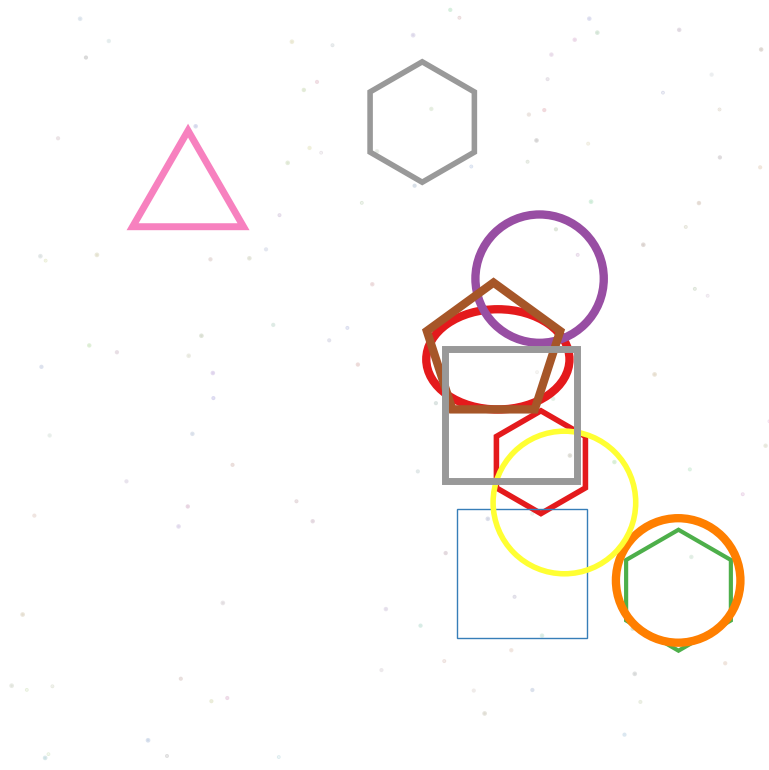[{"shape": "hexagon", "thickness": 2, "radius": 0.33, "center": [0.702, 0.4]}, {"shape": "oval", "thickness": 3, "radius": 0.46, "center": [0.647, 0.533]}, {"shape": "square", "thickness": 0.5, "radius": 0.42, "center": [0.678, 0.255]}, {"shape": "hexagon", "thickness": 1.5, "radius": 0.39, "center": [0.881, 0.233]}, {"shape": "circle", "thickness": 3, "radius": 0.42, "center": [0.701, 0.638]}, {"shape": "circle", "thickness": 3, "radius": 0.4, "center": [0.881, 0.246]}, {"shape": "circle", "thickness": 2, "radius": 0.46, "center": [0.733, 0.347]}, {"shape": "pentagon", "thickness": 3, "radius": 0.46, "center": [0.641, 0.542]}, {"shape": "triangle", "thickness": 2.5, "radius": 0.42, "center": [0.244, 0.747]}, {"shape": "hexagon", "thickness": 2, "radius": 0.39, "center": [0.548, 0.842]}, {"shape": "square", "thickness": 2.5, "radius": 0.43, "center": [0.664, 0.461]}]